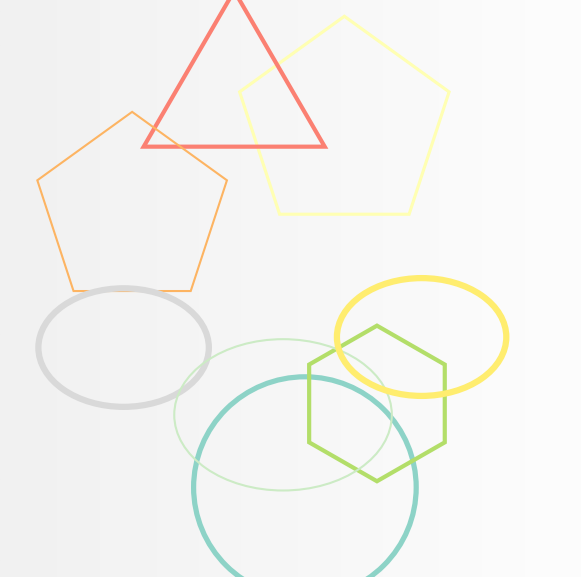[{"shape": "circle", "thickness": 2.5, "radius": 0.96, "center": [0.525, 0.155]}, {"shape": "pentagon", "thickness": 1.5, "radius": 0.95, "center": [0.592, 0.781]}, {"shape": "triangle", "thickness": 2, "radius": 0.9, "center": [0.403, 0.835]}, {"shape": "pentagon", "thickness": 1, "radius": 0.86, "center": [0.227, 0.634]}, {"shape": "hexagon", "thickness": 2, "radius": 0.67, "center": [0.649, 0.301]}, {"shape": "oval", "thickness": 3, "radius": 0.73, "center": [0.213, 0.397]}, {"shape": "oval", "thickness": 1, "radius": 0.94, "center": [0.487, 0.281]}, {"shape": "oval", "thickness": 3, "radius": 0.73, "center": [0.725, 0.416]}]